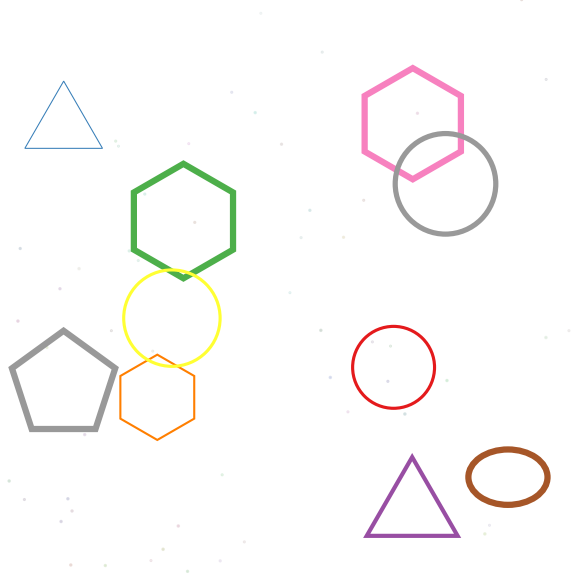[{"shape": "circle", "thickness": 1.5, "radius": 0.35, "center": [0.682, 0.363]}, {"shape": "triangle", "thickness": 0.5, "radius": 0.39, "center": [0.11, 0.781]}, {"shape": "hexagon", "thickness": 3, "radius": 0.5, "center": [0.318, 0.616]}, {"shape": "triangle", "thickness": 2, "radius": 0.45, "center": [0.714, 0.117]}, {"shape": "hexagon", "thickness": 1, "radius": 0.37, "center": [0.272, 0.311]}, {"shape": "circle", "thickness": 1.5, "radius": 0.42, "center": [0.298, 0.448]}, {"shape": "oval", "thickness": 3, "radius": 0.34, "center": [0.88, 0.173]}, {"shape": "hexagon", "thickness": 3, "radius": 0.48, "center": [0.715, 0.785]}, {"shape": "pentagon", "thickness": 3, "radius": 0.47, "center": [0.11, 0.332]}, {"shape": "circle", "thickness": 2.5, "radius": 0.44, "center": [0.771, 0.681]}]